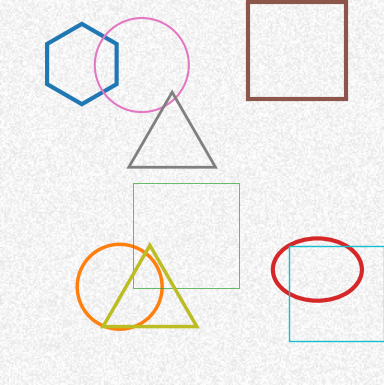[{"shape": "hexagon", "thickness": 3, "radius": 0.52, "center": [0.213, 0.834]}, {"shape": "circle", "thickness": 2.5, "radius": 0.55, "center": [0.311, 0.255]}, {"shape": "square", "thickness": 0.5, "radius": 0.68, "center": [0.483, 0.388]}, {"shape": "oval", "thickness": 3, "radius": 0.58, "center": [0.824, 0.3]}, {"shape": "square", "thickness": 3, "radius": 0.63, "center": [0.772, 0.869]}, {"shape": "circle", "thickness": 1.5, "radius": 0.61, "center": [0.368, 0.831]}, {"shape": "triangle", "thickness": 2, "radius": 0.65, "center": [0.447, 0.631]}, {"shape": "triangle", "thickness": 2.5, "radius": 0.7, "center": [0.389, 0.222]}, {"shape": "square", "thickness": 1, "radius": 0.62, "center": [0.874, 0.238]}]